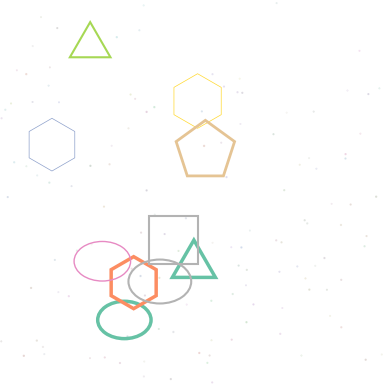[{"shape": "oval", "thickness": 2.5, "radius": 0.35, "center": [0.323, 0.169]}, {"shape": "triangle", "thickness": 2.5, "radius": 0.32, "center": [0.504, 0.312]}, {"shape": "hexagon", "thickness": 2.5, "radius": 0.34, "center": [0.347, 0.266]}, {"shape": "hexagon", "thickness": 0.5, "radius": 0.34, "center": [0.135, 0.624]}, {"shape": "oval", "thickness": 1, "radius": 0.37, "center": [0.266, 0.321]}, {"shape": "triangle", "thickness": 1.5, "radius": 0.3, "center": [0.234, 0.882]}, {"shape": "hexagon", "thickness": 0.5, "radius": 0.35, "center": [0.513, 0.738]}, {"shape": "pentagon", "thickness": 2, "radius": 0.4, "center": [0.533, 0.608]}, {"shape": "square", "thickness": 1.5, "radius": 0.31, "center": [0.451, 0.376]}, {"shape": "oval", "thickness": 1.5, "radius": 0.41, "center": [0.415, 0.269]}]